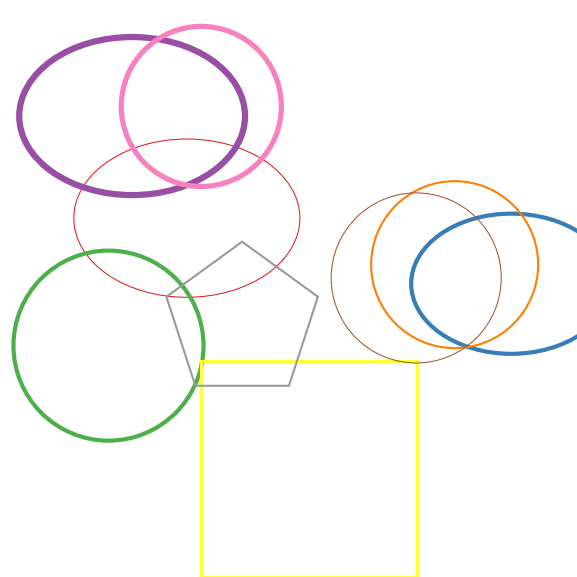[{"shape": "oval", "thickness": 0.5, "radius": 0.98, "center": [0.324, 0.621]}, {"shape": "oval", "thickness": 2, "radius": 0.87, "center": [0.885, 0.508]}, {"shape": "circle", "thickness": 2, "radius": 0.82, "center": [0.188, 0.401]}, {"shape": "oval", "thickness": 3, "radius": 0.98, "center": [0.229, 0.798]}, {"shape": "circle", "thickness": 1, "radius": 0.72, "center": [0.787, 0.541]}, {"shape": "square", "thickness": 1.5, "radius": 0.93, "center": [0.536, 0.187]}, {"shape": "circle", "thickness": 0.5, "radius": 0.74, "center": [0.721, 0.518]}, {"shape": "circle", "thickness": 2.5, "radius": 0.69, "center": [0.349, 0.815]}, {"shape": "pentagon", "thickness": 1, "radius": 0.69, "center": [0.419, 0.443]}]